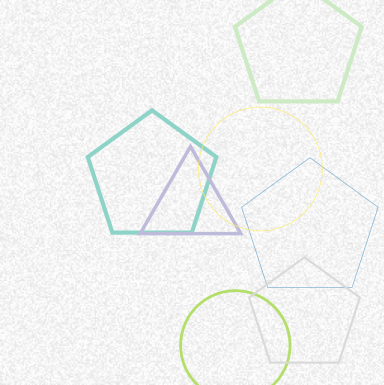[{"shape": "pentagon", "thickness": 3, "radius": 0.88, "center": [0.395, 0.538]}, {"shape": "triangle", "thickness": 2.5, "radius": 0.75, "center": [0.495, 0.469]}, {"shape": "pentagon", "thickness": 0.5, "radius": 0.93, "center": [0.805, 0.404]}, {"shape": "circle", "thickness": 2, "radius": 0.71, "center": [0.611, 0.103]}, {"shape": "pentagon", "thickness": 1.5, "radius": 0.76, "center": [0.791, 0.18]}, {"shape": "pentagon", "thickness": 3, "radius": 0.87, "center": [0.775, 0.877]}, {"shape": "circle", "thickness": 0.5, "radius": 0.8, "center": [0.676, 0.561]}]